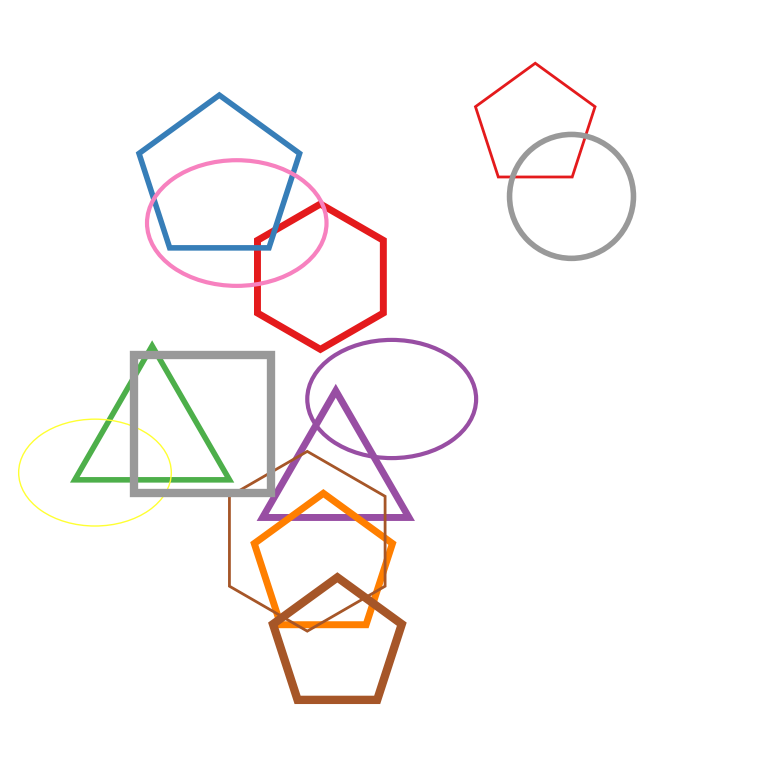[{"shape": "hexagon", "thickness": 2.5, "radius": 0.47, "center": [0.416, 0.641]}, {"shape": "pentagon", "thickness": 1, "radius": 0.41, "center": [0.695, 0.836]}, {"shape": "pentagon", "thickness": 2, "radius": 0.55, "center": [0.285, 0.767]}, {"shape": "triangle", "thickness": 2, "radius": 0.58, "center": [0.198, 0.435]}, {"shape": "oval", "thickness": 1.5, "radius": 0.55, "center": [0.509, 0.482]}, {"shape": "triangle", "thickness": 2.5, "radius": 0.55, "center": [0.436, 0.383]}, {"shape": "pentagon", "thickness": 2.5, "radius": 0.47, "center": [0.42, 0.265]}, {"shape": "oval", "thickness": 0.5, "radius": 0.5, "center": [0.123, 0.386]}, {"shape": "pentagon", "thickness": 3, "radius": 0.44, "center": [0.438, 0.162]}, {"shape": "hexagon", "thickness": 1, "radius": 0.58, "center": [0.399, 0.297]}, {"shape": "oval", "thickness": 1.5, "radius": 0.58, "center": [0.307, 0.71]}, {"shape": "square", "thickness": 3, "radius": 0.45, "center": [0.263, 0.449]}, {"shape": "circle", "thickness": 2, "radius": 0.4, "center": [0.742, 0.745]}]